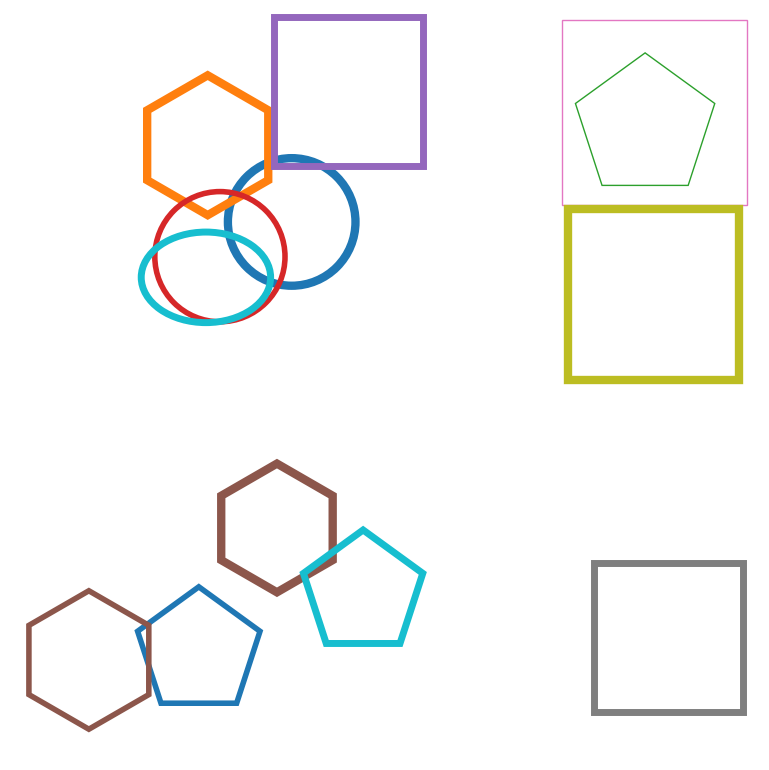[{"shape": "circle", "thickness": 3, "radius": 0.41, "center": [0.379, 0.712]}, {"shape": "pentagon", "thickness": 2, "radius": 0.42, "center": [0.258, 0.154]}, {"shape": "hexagon", "thickness": 3, "radius": 0.45, "center": [0.27, 0.811]}, {"shape": "pentagon", "thickness": 0.5, "radius": 0.48, "center": [0.838, 0.836]}, {"shape": "circle", "thickness": 2, "radius": 0.42, "center": [0.286, 0.667]}, {"shape": "square", "thickness": 2.5, "radius": 0.48, "center": [0.452, 0.881]}, {"shape": "hexagon", "thickness": 2, "radius": 0.45, "center": [0.115, 0.143]}, {"shape": "hexagon", "thickness": 3, "radius": 0.42, "center": [0.36, 0.314]}, {"shape": "square", "thickness": 0.5, "radius": 0.6, "center": [0.85, 0.853]}, {"shape": "square", "thickness": 2.5, "radius": 0.48, "center": [0.869, 0.172]}, {"shape": "square", "thickness": 3, "radius": 0.55, "center": [0.848, 0.618]}, {"shape": "pentagon", "thickness": 2.5, "radius": 0.41, "center": [0.472, 0.23]}, {"shape": "oval", "thickness": 2.5, "radius": 0.42, "center": [0.267, 0.64]}]